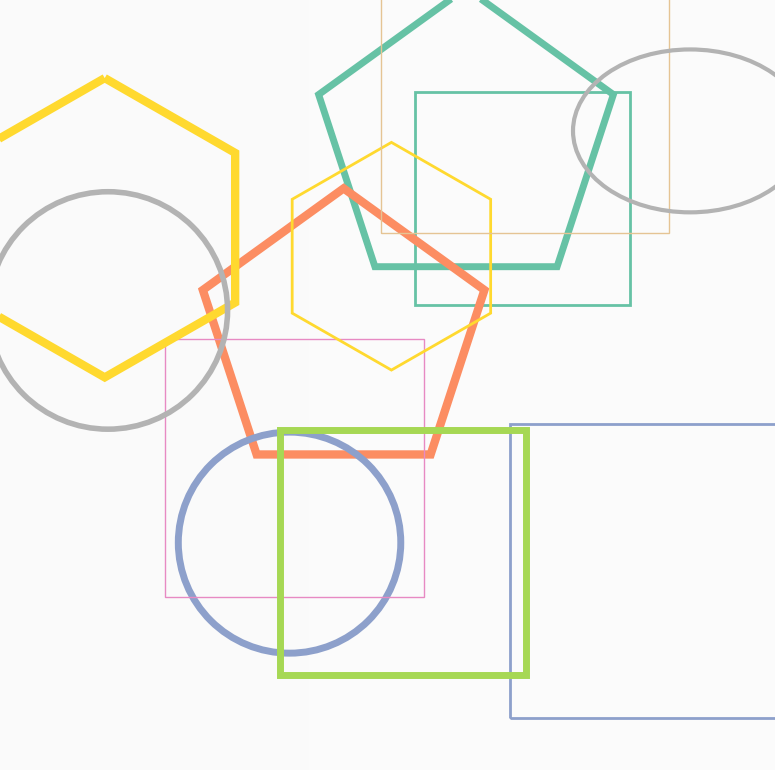[{"shape": "pentagon", "thickness": 2.5, "radius": 1.0, "center": [0.601, 0.815]}, {"shape": "square", "thickness": 1, "radius": 0.69, "center": [0.674, 0.742]}, {"shape": "pentagon", "thickness": 3, "radius": 0.96, "center": [0.443, 0.564]}, {"shape": "circle", "thickness": 2.5, "radius": 0.72, "center": [0.374, 0.295]}, {"shape": "square", "thickness": 1, "radius": 0.95, "center": [0.849, 0.258]}, {"shape": "square", "thickness": 0.5, "radius": 0.84, "center": [0.38, 0.392]}, {"shape": "square", "thickness": 2.5, "radius": 0.79, "center": [0.52, 0.283]}, {"shape": "hexagon", "thickness": 3, "radius": 0.97, "center": [0.135, 0.704]}, {"shape": "hexagon", "thickness": 1, "radius": 0.74, "center": [0.505, 0.667]}, {"shape": "square", "thickness": 0.5, "radius": 0.93, "center": [0.677, 0.883]}, {"shape": "oval", "thickness": 1.5, "radius": 0.76, "center": [0.89, 0.83]}, {"shape": "circle", "thickness": 2, "radius": 0.77, "center": [0.139, 0.597]}]